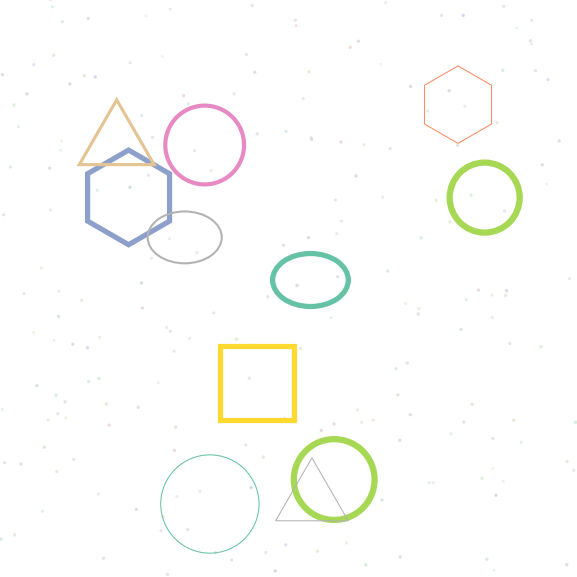[{"shape": "oval", "thickness": 2.5, "radius": 0.33, "center": [0.538, 0.514]}, {"shape": "circle", "thickness": 0.5, "radius": 0.43, "center": [0.363, 0.126]}, {"shape": "hexagon", "thickness": 0.5, "radius": 0.34, "center": [0.793, 0.818]}, {"shape": "hexagon", "thickness": 2.5, "radius": 0.41, "center": [0.223, 0.657]}, {"shape": "circle", "thickness": 2, "radius": 0.34, "center": [0.354, 0.748]}, {"shape": "circle", "thickness": 3, "radius": 0.3, "center": [0.839, 0.657]}, {"shape": "circle", "thickness": 3, "radius": 0.35, "center": [0.579, 0.169]}, {"shape": "square", "thickness": 2.5, "radius": 0.32, "center": [0.445, 0.335]}, {"shape": "triangle", "thickness": 1.5, "radius": 0.37, "center": [0.202, 0.751]}, {"shape": "triangle", "thickness": 0.5, "radius": 0.36, "center": [0.54, 0.134]}, {"shape": "oval", "thickness": 1, "radius": 0.32, "center": [0.32, 0.588]}]